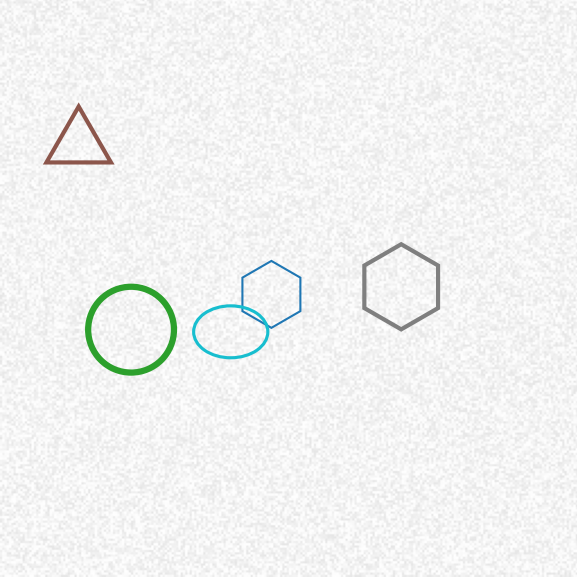[{"shape": "hexagon", "thickness": 1, "radius": 0.29, "center": [0.47, 0.489]}, {"shape": "circle", "thickness": 3, "radius": 0.37, "center": [0.227, 0.428]}, {"shape": "triangle", "thickness": 2, "radius": 0.32, "center": [0.136, 0.75]}, {"shape": "hexagon", "thickness": 2, "radius": 0.37, "center": [0.695, 0.503]}, {"shape": "oval", "thickness": 1.5, "radius": 0.32, "center": [0.4, 0.425]}]